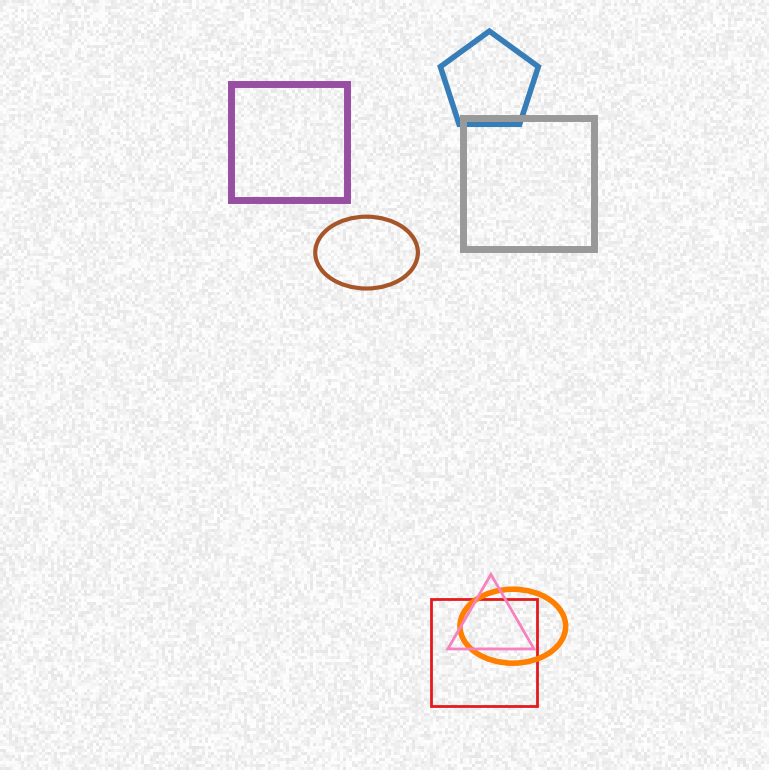[{"shape": "square", "thickness": 1, "radius": 0.35, "center": [0.629, 0.153]}, {"shape": "pentagon", "thickness": 2, "radius": 0.33, "center": [0.636, 0.893]}, {"shape": "square", "thickness": 2.5, "radius": 0.37, "center": [0.375, 0.815]}, {"shape": "oval", "thickness": 2, "radius": 0.34, "center": [0.666, 0.187]}, {"shape": "oval", "thickness": 1.5, "radius": 0.33, "center": [0.476, 0.672]}, {"shape": "triangle", "thickness": 1, "radius": 0.32, "center": [0.638, 0.189]}, {"shape": "square", "thickness": 2.5, "radius": 0.42, "center": [0.686, 0.762]}]